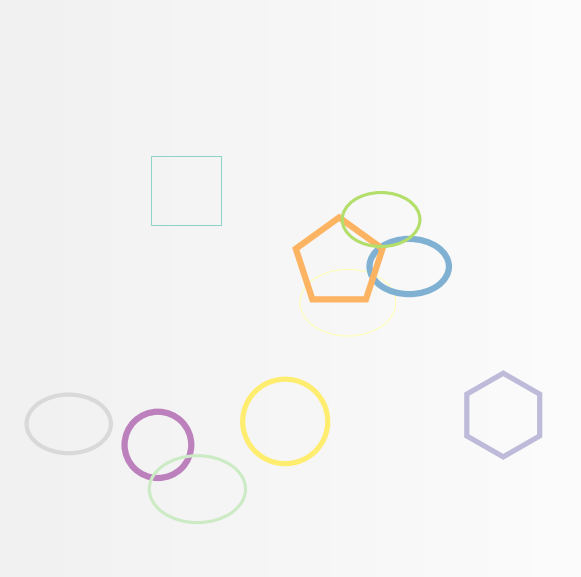[{"shape": "square", "thickness": 0.5, "radius": 0.3, "center": [0.32, 0.669]}, {"shape": "oval", "thickness": 0.5, "radius": 0.41, "center": [0.598, 0.475]}, {"shape": "hexagon", "thickness": 2.5, "radius": 0.36, "center": [0.866, 0.28]}, {"shape": "oval", "thickness": 3, "radius": 0.34, "center": [0.704, 0.538]}, {"shape": "pentagon", "thickness": 3, "radius": 0.39, "center": [0.584, 0.544]}, {"shape": "oval", "thickness": 1.5, "radius": 0.33, "center": [0.656, 0.619]}, {"shape": "oval", "thickness": 2, "radius": 0.36, "center": [0.118, 0.265]}, {"shape": "circle", "thickness": 3, "radius": 0.29, "center": [0.272, 0.229]}, {"shape": "oval", "thickness": 1.5, "radius": 0.41, "center": [0.34, 0.152]}, {"shape": "circle", "thickness": 2.5, "radius": 0.37, "center": [0.491, 0.269]}]